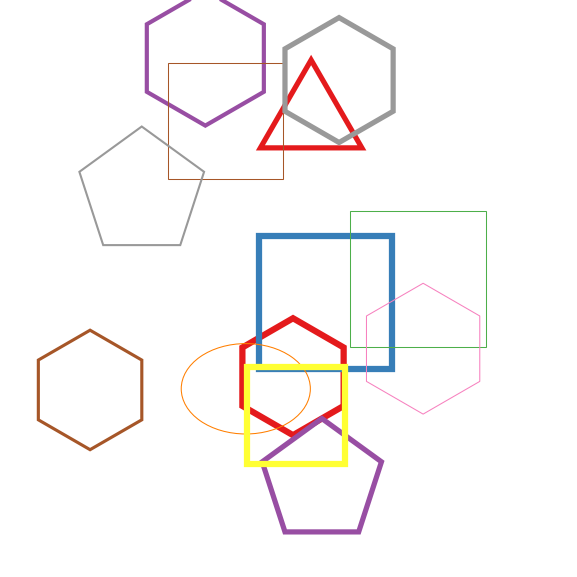[{"shape": "triangle", "thickness": 2.5, "radius": 0.51, "center": [0.539, 0.794]}, {"shape": "hexagon", "thickness": 3, "radius": 0.51, "center": [0.507, 0.347]}, {"shape": "square", "thickness": 3, "radius": 0.58, "center": [0.564, 0.475]}, {"shape": "square", "thickness": 0.5, "radius": 0.59, "center": [0.724, 0.517]}, {"shape": "pentagon", "thickness": 2.5, "radius": 0.54, "center": [0.557, 0.166]}, {"shape": "hexagon", "thickness": 2, "radius": 0.59, "center": [0.356, 0.899]}, {"shape": "oval", "thickness": 0.5, "radius": 0.56, "center": [0.426, 0.326]}, {"shape": "square", "thickness": 3, "radius": 0.42, "center": [0.513, 0.28]}, {"shape": "square", "thickness": 0.5, "radius": 0.5, "center": [0.39, 0.79]}, {"shape": "hexagon", "thickness": 1.5, "radius": 0.52, "center": [0.156, 0.324]}, {"shape": "hexagon", "thickness": 0.5, "radius": 0.57, "center": [0.733, 0.395]}, {"shape": "pentagon", "thickness": 1, "radius": 0.57, "center": [0.245, 0.667]}, {"shape": "hexagon", "thickness": 2.5, "radius": 0.54, "center": [0.587, 0.861]}]